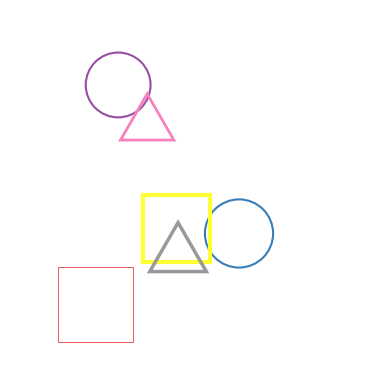[{"shape": "square", "thickness": 0.5, "radius": 0.49, "center": [0.249, 0.209]}, {"shape": "circle", "thickness": 1.5, "radius": 0.44, "center": [0.621, 0.394]}, {"shape": "circle", "thickness": 1.5, "radius": 0.42, "center": [0.307, 0.779]}, {"shape": "square", "thickness": 3, "radius": 0.44, "center": [0.459, 0.406]}, {"shape": "triangle", "thickness": 2, "radius": 0.4, "center": [0.382, 0.676]}, {"shape": "triangle", "thickness": 2.5, "radius": 0.42, "center": [0.462, 0.337]}]